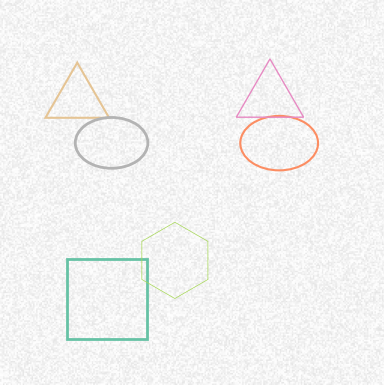[{"shape": "square", "thickness": 2, "radius": 0.52, "center": [0.278, 0.224]}, {"shape": "oval", "thickness": 1.5, "radius": 0.51, "center": [0.725, 0.628]}, {"shape": "triangle", "thickness": 1, "radius": 0.5, "center": [0.701, 0.746]}, {"shape": "hexagon", "thickness": 0.5, "radius": 0.5, "center": [0.454, 0.324]}, {"shape": "triangle", "thickness": 1.5, "radius": 0.48, "center": [0.201, 0.742]}, {"shape": "oval", "thickness": 2, "radius": 0.47, "center": [0.29, 0.629]}]